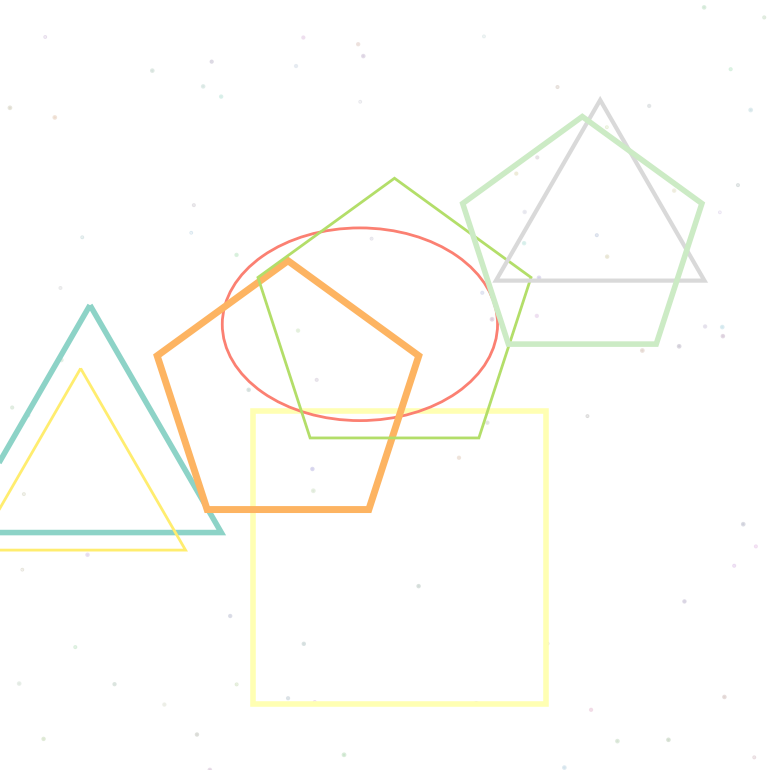[{"shape": "triangle", "thickness": 2, "radius": 0.98, "center": [0.117, 0.407]}, {"shape": "square", "thickness": 2, "radius": 0.95, "center": [0.519, 0.276]}, {"shape": "oval", "thickness": 1, "radius": 0.89, "center": [0.467, 0.579]}, {"shape": "pentagon", "thickness": 2.5, "radius": 0.89, "center": [0.374, 0.483]}, {"shape": "pentagon", "thickness": 1, "radius": 0.93, "center": [0.512, 0.582]}, {"shape": "triangle", "thickness": 1.5, "radius": 0.78, "center": [0.779, 0.714]}, {"shape": "pentagon", "thickness": 2, "radius": 0.82, "center": [0.756, 0.685]}, {"shape": "triangle", "thickness": 1, "radius": 0.79, "center": [0.105, 0.364]}]